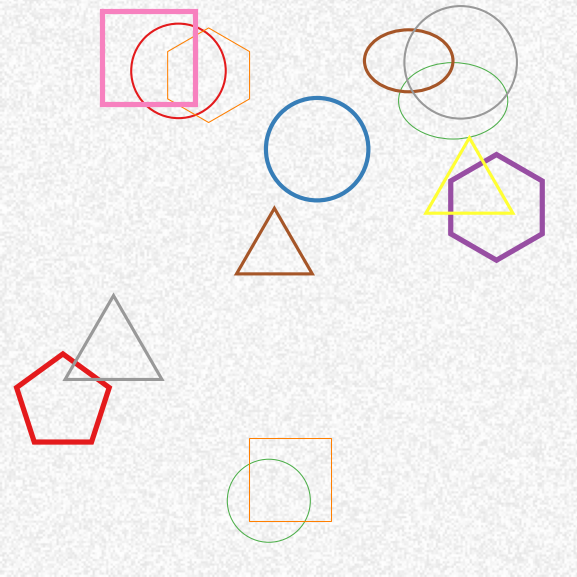[{"shape": "circle", "thickness": 1, "radius": 0.41, "center": [0.309, 0.876]}, {"shape": "pentagon", "thickness": 2.5, "radius": 0.42, "center": [0.109, 0.302]}, {"shape": "circle", "thickness": 2, "radius": 0.44, "center": [0.549, 0.741]}, {"shape": "circle", "thickness": 0.5, "radius": 0.36, "center": [0.465, 0.132]}, {"shape": "oval", "thickness": 0.5, "radius": 0.47, "center": [0.785, 0.825]}, {"shape": "hexagon", "thickness": 2.5, "radius": 0.46, "center": [0.86, 0.64]}, {"shape": "hexagon", "thickness": 0.5, "radius": 0.41, "center": [0.361, 0.869]}, {"shape": "square", "thickness": 0.5, "radius": 0.36, "center": [0.502, 0.169]}, {"shape": "triangle", "thickness": 1.5, "radius": 0.44, "center": [0.813, 0.673]}, {"shape": "triangle", "thickness": 1.5, "radius": 0.38, "center": [0.475, 0.563]}, {"shape": "oval", "thickness": 1.5, "radius": 0.38, "center": [0.708, 0.894]}, {"shape": "square", "thickness": 2.5, "radius": 0.4, "center": [0.257, 0.899]}, {"shape": "triangle", "thickness": 1.5, "radius": 0.48, "center": [0.197, 0.39]}, {"shape": "circle", "thickness": 1, "radius": 0.49, "center": [0.798, 0.891]}]